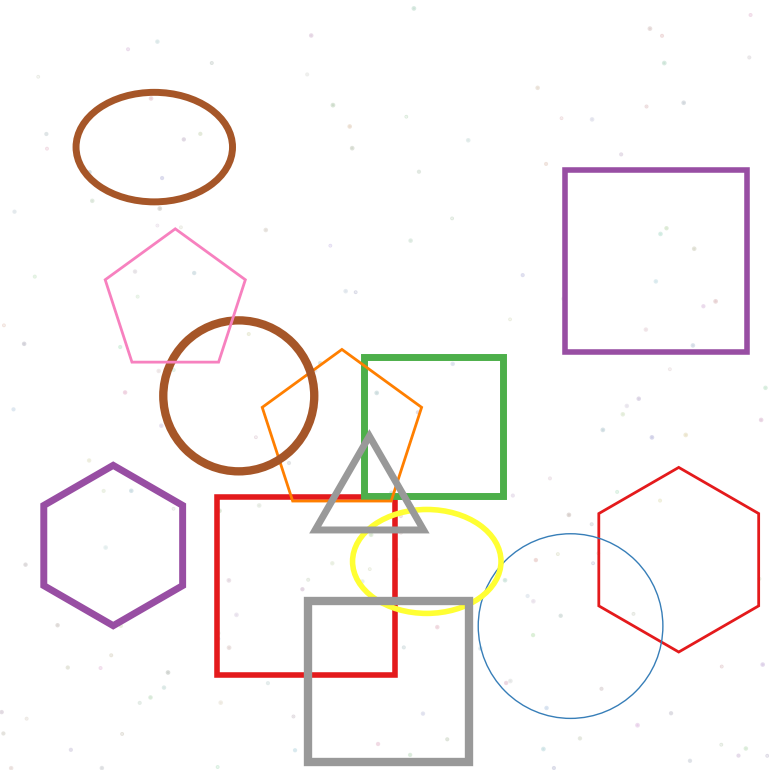[{"shape": "square", "thickness": 2, "radius": 0.58, "center": [0.398, 0.239]}, {"shape": "hexagon", "thickness": 1, "radius": 0.6, "center": [0.881, 0.273]}, {"shape": "circle", "thickness": 0.5, "radius": 0.6, "center": [0.741, 0.187]}, {"shape": "square", "thickness": 2.5, "radius": 0.45, "center": [0.563, 0.446]}, {"shape": "hexagon", "thickness": 2.5, "radius": 0.52, "center": [0.147, 0.292]}, {"shape": "square", "thickness": 2, "radius": 0.59, "center": [0.851, 0.661]}, {"shape": "pentagon", "thickness": 1, "radius": 0.54, "center": [0.444, 0.437]}, {"shape": "oval", "thickness": 2, "radius": 0.48, "center": [0.554, 0.271]}, {"shape": "oval", "thickness": 2.5, "radius": 0.51, "center": [0.2, 0.809]}, {"shape": "circle", "thickness": 3, "radius": 0.49, "center": [0.31, 0.486]}, {"shape": "pentagon", "thickness": 1, "radius": 0.48, "center": [0.228, 0.607]}, {"shape": "triangle", "thickness": 2.5, "radius": 0.41, "center": [0.48, 0.352]}, {"shape": "square", "thickness": 3, "radius": 0.52, "center": [0.505, 0.115]}]